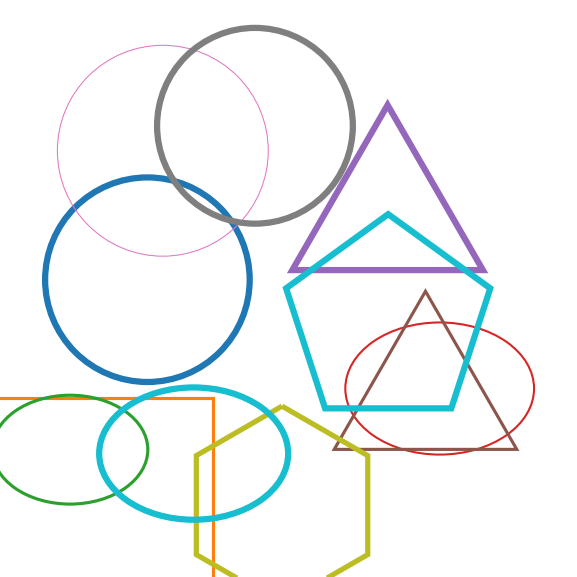[{"shape": "circle", "thickness": 3, "radius": 0.89, "center": [0.255, 0.515]}, {"shape": "square", "thickness": 1.5, "radius": 0.99, "center": [0.172, 0.112]}, {"shape": "oval", "thickness": 1.5, "radius": 0.67, "center": [0.121, 0.221]}, {"shape": "oval", "thickness": 1, "radius": 0.82, "center": [0.761, 0.326]}, {"shape": "triangle", "thickness": 3, "radius": 0.95, "center": [0.671, 0.627]}, {"shape": "triangle", "thickness": 1.5, "radius": 0.91, "center": [0.737, 0.312]}, {"shape": "circle", "thickness": 0.5, "radius": 0.91, "center": [0.282, 0.738]}, {"shape": "circle", "thickness": 3, "radius": 0.85, "center": [0.441, 0.781]}, {"shape": "hexagon", "thickness": 2.5, "radius": 0.86, "center": [0.488, 0.124]}, {"shape": "pentagon", "thickness": 3, "radius": 0.93, "center": [0.672, 0.442]}, {"shape": "oval", "thickness": 3, "radius": 0.82, "center": [0.335, 0.214]}]